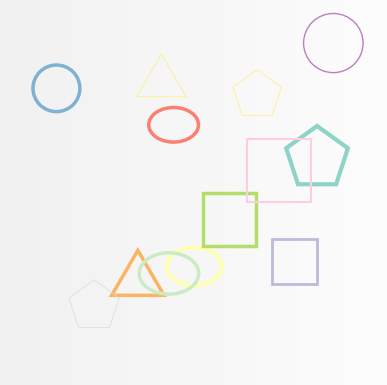[{"shape": "pentagon", "thickness": 3, "radius": 0.42, "center": [0.818, 0.589]}, {"shape": "oval", "thickness": 3, "radius": 0.35, "center": [0.501, 0.308]}, {"shape": "square", "thickness": 2, "radius": 0.29, "center": [0.759, 0.32]}, {"shape": "oval", "thickness": 2.5, "radius": 0.32, "center": [0.448, 0.676]}, {"shape": "circle", "thickness": 2.5, "radius": 0.3, "center": [0.146, 0.771]}, {"shape": "triangle", "thickness": 2.5, "radius": 0.39, "center": [0.356, 0.272]}, {"shape": "square", "thickness": 2.5, "radius": 0.34, "center": [0.593, 0.43]}, {"shape": "square", "thickness": 1.5, "radius": 0.41, "center": [0.72, 0.557]}, {"shape": "pentagon", "thickness": 0.5, "radius": 0.34, "center": [0.243, 0.205]}, {"shape": "circle", "thickness": 1, "radius": 0.38, "center": [0.86, 0.888]}, {"shape": "oval", "thickness": 2.5, "radius": 0.38, "center": [0.436, 0.29]}, {"shape": "pentagon", "thickness": 0.5, "radius": 0.33, "center": [0.664, 0.753]}, {"shape": "triangle", "thickness": 0.5, "radius": 0.37, "center": [0.416, 0.786]}]